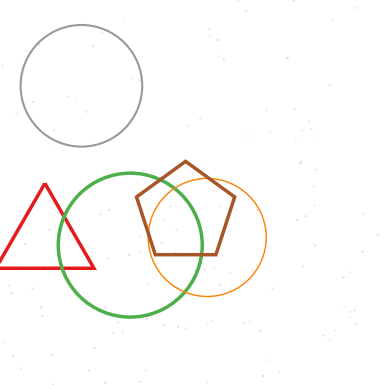[{"shape": "triangle", "thickness": 2.5, "radius": 0.74, "center": [0.117, 0.377]}, {"shape": "circle", "thickness": 2.5, "radius": 0.93, "center": [0.338, 0.363]}, {"shape": "circle", "thickness": 1, "radius": 0.77, "center": [0.538, 0.383]}, {"shape": "pentagon", "thickness": 2.5, "radius": 0.67, "center": [0.482, 0.447]}, {"shape": "circle", "thickness": 1.5, "radius": 0.79, "center": [0.212, 0.777]}]